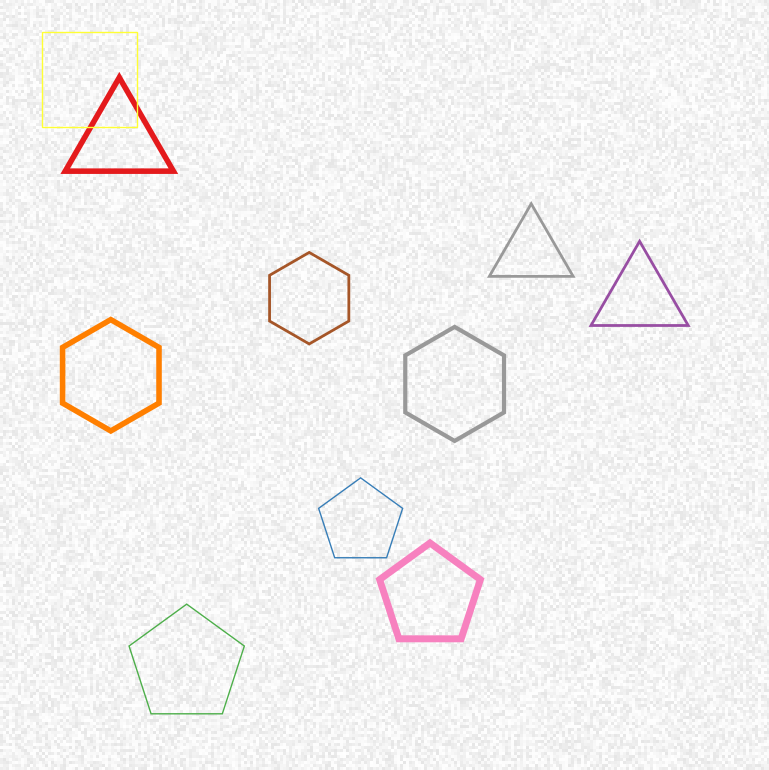[{"shape": "triangle", "thickness": 2, "radius": 0.41, "center": [0.155, 0.818]}, {"shape": "pentagon", "thickness": 0.5, "radius": 0.29, "center": [0.468, 0.322]}, {"shape": "pentagon", "thickness": 0.5, "radius": 0.39, "center": [0.242, 0.137]}, {"shape": "triangle", "thickness": 1, "radius": 0.36, "center": [0.831, 0.614]}, {"shape": "hexagon", "thickness": 2, "radius": 0.36, "center": [0.144, 0.513]}, {"shape": "square", "thickness": 0.5, "radius": 0.31, "center": [0.116, 0.897]}, {"shape": "hexagon", "thickness": 1, "radius": 0.3, "center": [0.402, 0.613]}, {"shape": "pentagon", "thickness": 2.5, "radius": 0.34, "center": [0.558, 0.226]}, {"shape": "hexagon", "thickness": 1.5, "radius": 0.37, "center": [0.59, 0.501]}, {"shape": "triangle", "thickness": 1, "radius": 0.31, "center": [0.69, 0.673]}]